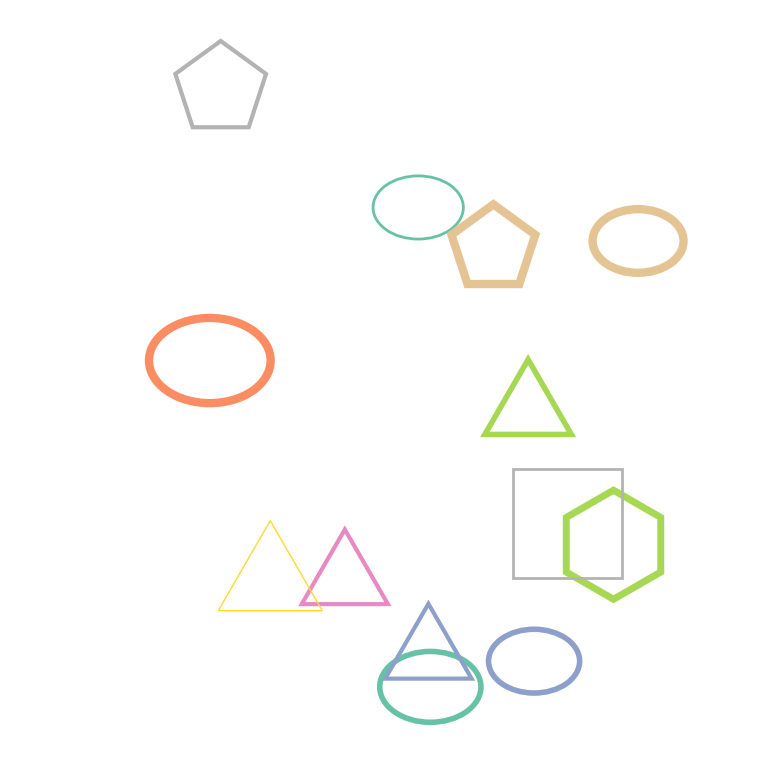[{"shape": "oval", "thickness": 2, "radius": 0.33, "center": [0.559, 0.108]}, {"shape": "oval", "thickness": 1, "radius": 0.29, "center": [0.543, 0.731]}, {"shape": "oval", "thickness": 3, "radius": 0.39, "center": [0.272, 0.532]}, {"shape": "oval", "thickness": 2, "radius": 0.3, "center": [0.694, 0.141]}, {"shape": "triangle", "thickness": 1.5, "radius": 0.32, "center": [0.556, 0.151]}, {"shape": "triangle", "thickness": 1.5, "radius": 0.32, "center": [0.448, 0.248]}, {"shape": "hexagon", "thickness": 2.5, "radius": 0.35, "center": [0.797, 0.293]}, {"shape": "triangle", "thickness": 2, "radius": 0.32, "center": [0.686, 0.468]}, {"shape": "triangle", "thickness": 0.5, "radius": 0.39, "center": [0.351, 0.246]}, {"shape": "pentagon", "thickness": 3, "radius": 0.29, "center": [0.641, 0.677]}, {"shape": "oval", "thickness": 3, "radius": 0.3, "center": [0.829, 0.687]}, {"shape": "square", "thickness": 1, "radius": 0.35, "center": [0.737, 0.32]}, {"shape": "pentagon", "thickness": 1.5, "radius": 0.31, "center": [0.287, 0.885]}]